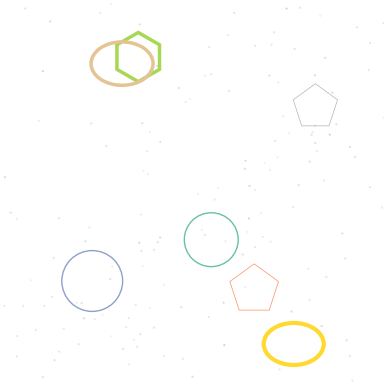[{"shape": "circle", "thickness": 1, "radius": 0.35, "center": [0.549, 0.377]}, {"shape": "pentagon", "thickness": 0.5, "radius": 0.33, "center": [0.66, 0.248]}, {"shape": "circle", "thickness": 1, "radius": 0.39, "center": [0.24, 0.27]}, {"shape": "hexagon", "thickness": 2.5, "radius": 0.32, "center": [0.359, 0.852]}, {"shape": "oval", "thickness": 3, "radius": 0.39, "center": [0.763, 0.107]}, {"shape": "oval", "thickness": 2.5, "radius": 0.4, "center": [0.317, 0.835]}, {"shape": "pentagon", "thickness": 0.5, "radius": 0.3, "center": [0.819, 0.722]}]